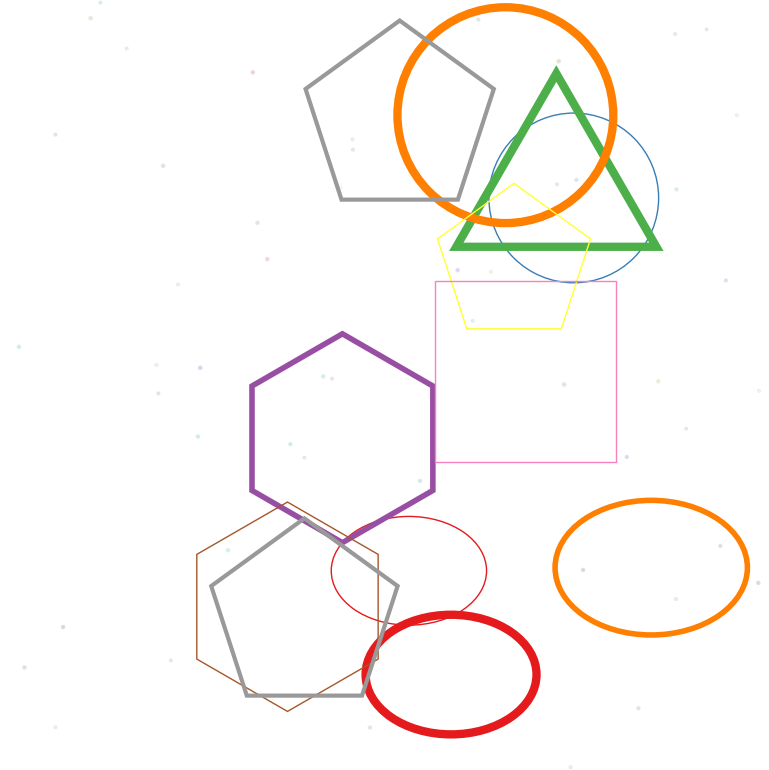[{"shape": "oval", "thickness": 0.5, "radius": 0.5, "center": [0.531, 0.259]}, {"shape": "oval", "thickness": 3, "radius": 0.55, "center": [0.586, 0.124]}, {"shape": "circle", "thickness": 0.5, "radius": 0.55, "center": [0.745, 0.743]}, {"shape": "triangle", "thickness": 3, "radius": 0.75, "center": [0.723, 0.754]}, {"shape": "hexagon", "thickness": 2, "radius": 0.68, "center": [0.445, 0.431]}, {"shape": "circle", "thickness": 3, "radius": 0.7, "center": [0.656, 0.85]}, {"shape": "oval", "thickness": 2, "radius": 0.62, "center": [0.846, 0.263]}, {"shape": "pentagon", "thickness": 0.5, "radius": 0.52, "center": [0.668, 0.657]}, {"shape": "hexagon", "thickness": 0.5, "radius": 0.68, "center": [0.373, 0.212]}, {"shape": "square", "thickness": 0.5, "radius": 0.59, "center": [0.682, 0.517]}, {"shape": "pentagon", "thickness": 1.5, "radius": 0.64, "center": [0.395, 0.2]}, {"shape": "pentagon", "thickness": 1.5, "radius": 0.64, "center": [0.519, 0.845]}]